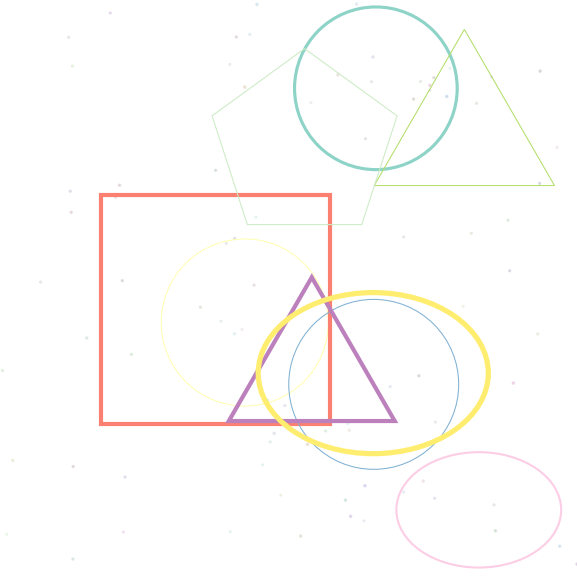[{"shape": "circle", "thickness": 1.5, "radius": 0.7, "center": [0.651, 0.846]}, {"shape": "circle", "thickness": 0.5, "radius": 0.72, "center": [0.424, 0.441]}, {"shape": "square", "thickness": 2, "radius": 0.99, "center": [0.373, 0.463]}, {"shape": "circle", "thickness": 0.5, "radius": 0.74, "center": [0.647, 0.334]}, {"shape": "triangle", "thickness": 0.5, "radius": 0.9, "center": [0.804, 0.768]}, {"shape": "oval", "thickness": 1, "radius": 0.71, "center": [0.829, 0.116]}, {"shape": "triangle", "thickness": 2, "radius": 0.83, "center": [0.54, 0.353]}, {"shape": "pentagon", "thickness": 0.5, "radius": 0.84, "center": [0.527, 0.746]}, {"shape": "oval", "thickness": 2.5, "radius": 1.0, "center": [0.646, 0.353]}]